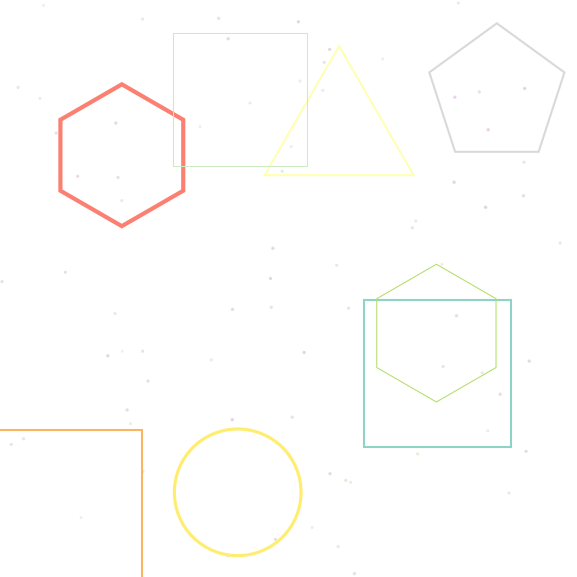[{"shape": "square", "thickness": 1, "radius": 0.64, "center": [0.758, 0.352]}, {"shape": "triangle", "thickness": 1, "radius": 0.75, "center": [0.587, 0.77]}, {"shape": "hexagon", "thickness": 2, "radius": 0.61, "center": [0.211, 0.73]}, {"shape": "square", "thickness": 1, "radius": 0.67, "center": [0.112, 0.12]}, {"shape": "hexagon", "thickness": 0.5, "radius": 0.6, "center": [0.756, 0.422]}, {"shape": "pentagon", "thickness": 1, "radius": 0.62, "center": [0.86, 0.836]}, {"shape": "square", "thickness": 0.5, "radius": 0.58, "center": [0.415, 0.827]}, {"shape": "circle", "thickness": 1.5, "radius": 0.55, "center": [0.412, 0.147]}]